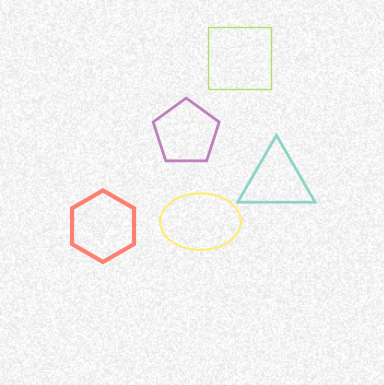[{"shape": "triangle", "thickness": 2, "radius": 0.58, "center": [0.718, 0.533]}, {"shape": "hexagon", "thickness": 3, "radius": 0.46, "center": [0.268, 0.412]}, {"shape": "square", "thickness": 1, "radius": 0.41, "center": [0.623, 0.849]}, {"shape": "pentagon", "thickness": 2, "radius": 0.45, "center": [0.484, 0.655]}, {"shape": "oval", "thickness": 1.5, "radius": 0.52, "center": [0.521, 0.424]}]